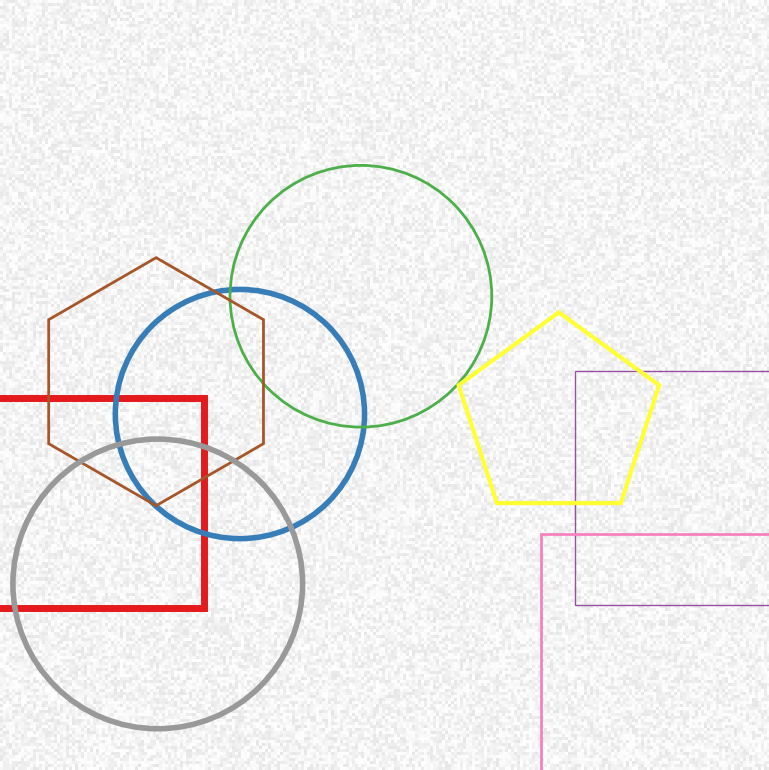[{"shape": "square", "thickness": 2.5, "radius": 0.68, "center": [0.129, 0.347]}, {"shape": "circle", "thickness": 2, "radius": 0.81, "center": [0.312, 0.462]}, {"shape": "circle", "thickness": 1, "radius": 0.85, "center": [0.469, 0.615]}, {"shape": "square", "thickness": 0.5, "radius": 0.76, "center": [0.899, 0.366]}, {"shape": "pentagon", "thickness": 1.5, "radius": 0.68, "center": [0.726, 0.457]}, {"shape": "hexagon", "thickness": 1, "radius": 0.81, "center": [0.203, 0.504]}, {"shape": "square", "thickness": 1, "radius": 0.92, "center": [0.886, 0.123]}, {"shape": "circle", "thickness": 2, "radius": 0.94, "center": [0.205, 0.242]}]